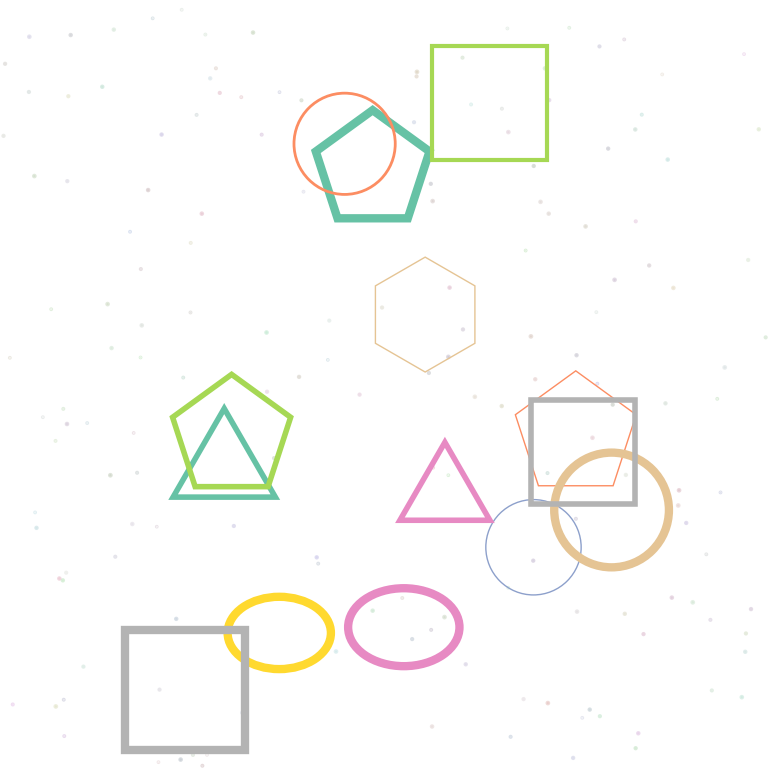[{"shape": "triangle", "thickness": 2, "radius": 0.38, "center": [0.291, 0.393]}, {"shape": "pentagon", "thickness": 3, "radius": 0.39, "center": [0.484, 0.779]}, {"shape": "circle", "thickness": 1, "radius": 0.33, "center": [0.448, 0.813]}, {"shape": "pentagon", "thickness": 0.5, "radius": 0.41, "center": [0.748, 0.436]}, {"shape": "circle", "thickness": 0.5, "radius": 0.31, "center": [0.693, 0.289]}, {"shape": "oval", "thickness": 3, "radius": 0.36, "center": [0.524, 0.185]}, {"shape": "triangle", "thickness": 2, "radius": 0.34, "center": [0.578, 0.358]}, {"shape": "pentagon", "thickness": 2, "radius": 0.4, "center": [0.301, 0.433]}, {"shape": "square", "thickness": 1.5, "radius": 0.37, "center": [0.636, 0.866]}, {"shape": "oval", "thickness": 3, "radius": 0.34, "center": [0.363, 0.178]}, {"shape": "hexagon", "thickness": 0.5, "radius": 0.37, "center": [0.552, 0.591]}, {"shape": "circle", "thickness": 3, "radius": 0.37, "center": [0.794, 0.338]}, {"shape": "square", "thickness": 3, "radius": 0.39, "center": [0.24, 0.104]}, {"shape": "square", "thickness": 2, "radius": 0.34, "center": [0.757, 0.413]}]